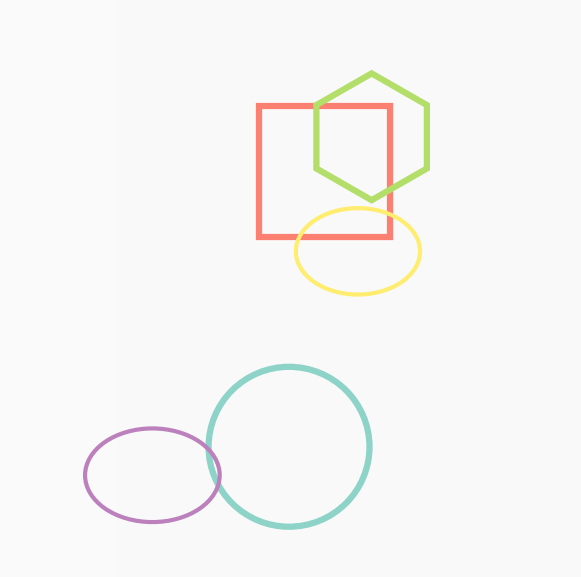[{"shape": "circle", "thickness": 3, "radius": 0.69, "center": [0.497, 0.226]}, {"shape": "square", "thickness": 3, "radius": 0.57, "center": [0.558, 0.702]}, {"shape": "hexagon", "thickness": 3, "radius": 0.55, "center": [0.639, 0.762]}, {"shape": "oval", "thickness": 2, "radius": 0.58, "center": [0.262, 0.176]}, {"shape": "oval", "thickness": 2, "radius": 0.53, "center": [0.616, 0.564]}]